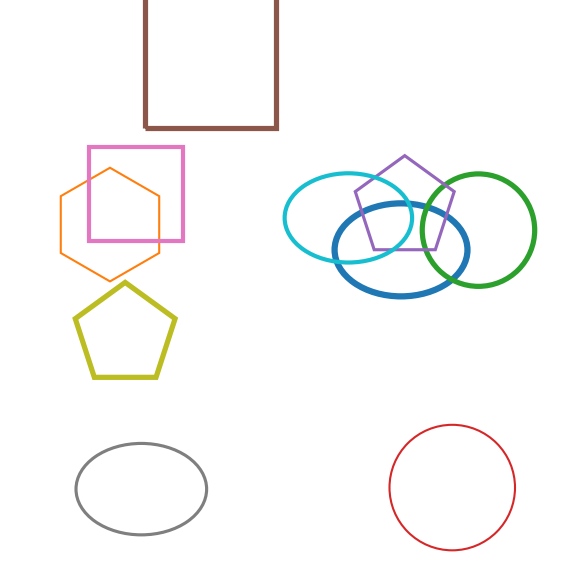[{"shape": "oval", "thickness": 3, "radius": 0.58, "center": [0.694, 0.566]}, {"shape": "hexagon", "thickness": 1, "radius": 0.49, "center": [0.19, 0.61]}, {"shape": "circle", "thickness": 2.5, "radius": 0.49, "center": [0.829, 0.601]}, {"shape": "circle", "thickness": 1, "radius": 0.54, "center": [0.783, 0.155]}, {"shape": "pentagon", "thickness": 1.5, "radius": 0.45, "center": [0.701, 0.64]}, {"shape": "square", "thickness": 2.5, "radius": 0.57, "center": [0.364, 0.891]}, {"shape": "square", "thickness": 2, "radius": 0.41, "center": [0.236, 0.663]}, {"shape": "oval", "thickness": 1.5, "radius": 0.57, "center": [0.245, 0.152]}, {"shape": "pentagon", "thickness": 2.5, "radius": 0.45, "center": [0.217, 0.419]}, {"shape": "oval", "thickness": 2, "radius": 0.55, "center": [0.603, 0.622]}]